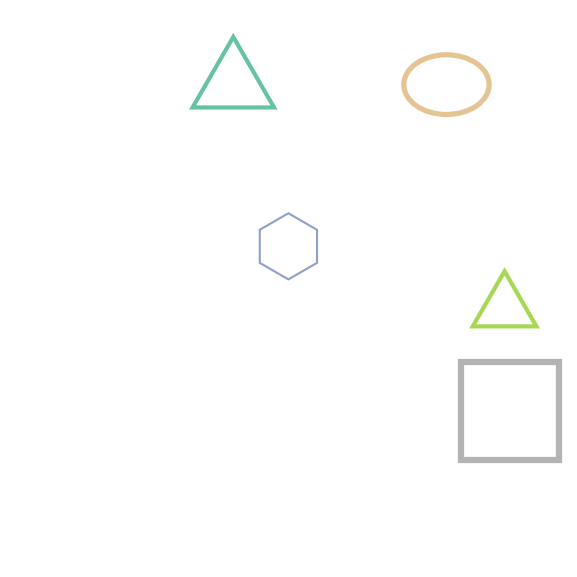[{"shape": "triangle", "thickness": 2, "radius": 0.41, "center": [0.404, 0.854]}, {"shape": "hexagon", "thickness": 1, "radius": 0.29, "center": [0.499, 0.573]}, {"shape": "triangle", "thickness": 2, "radius": 0.32, "center": [0.874, 0.466]}, {"shape": "oval", "thickness": 2.5, "radius": 0.37, "center": [0.773, 0.853]}, {"shape": "square", "thickness": 3, "radius": 0.42, "center": [0.883, 0.288]}]